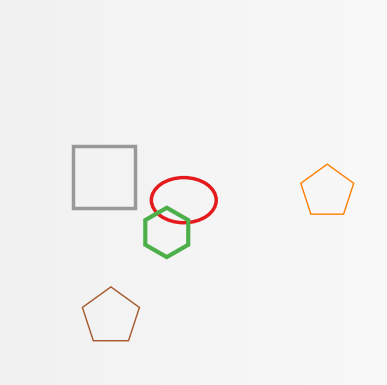[{"shape": "oval", "thickness": 2.5, "radius": 0.42, "center": [0.474, 0.48]}, {"shape": "hexagon", "thickness": 3, "radius": 0.32, "center": [0.43, 0.396]}, {"shape": "pentagon", "thickness": 1, "radius": 0.36, "center": [0.844, 0.502]}, {"shape": "pentagon", "thickness": 1, "radius": 0.39, "center": [0.286, 0.178]}, {"shape": "square", "thickness": 2.5, "radius": 0.4, "center": [0.267, 0.54]}]